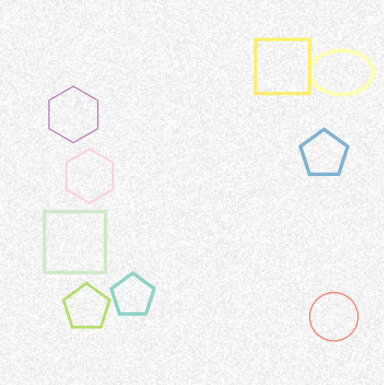[{"shape": "pentagon", "thickness": 2.5, "radius": 0.29, "center": [0.345, 0.232]}, {"shape": "oval", "thickness": 3, "radius": 0.41, "center": [0.887, 0.812]}, {"shape": "circle", "thickness": 1, "radius": 0.31, "center": [0.867, 0.177]}, {"shape": "pentagon", "thickness": 2.5, "radius": 0.32, "center": [0.842, 0.6]}, {"shape": "pentagon", "thickness": 2, "radius": 0.32, "center": [0.225, 0.201]}, {"shape": "hexagon", "thickness": 1.5, "radius": 0.35, "center": [0.233, 0.543]}, {"shape": "hexagon", "thickness": 1, "radius": 0.37, "center": [0.191, 0.703]}, {"shape": "square", "thickness": 2.5, "radius": 0.39, "center": [0.194, 0.373]}, {"shape": "square", "thickness": 2.5, "radius": 0.35, "center": [0.734, 0.827]}]